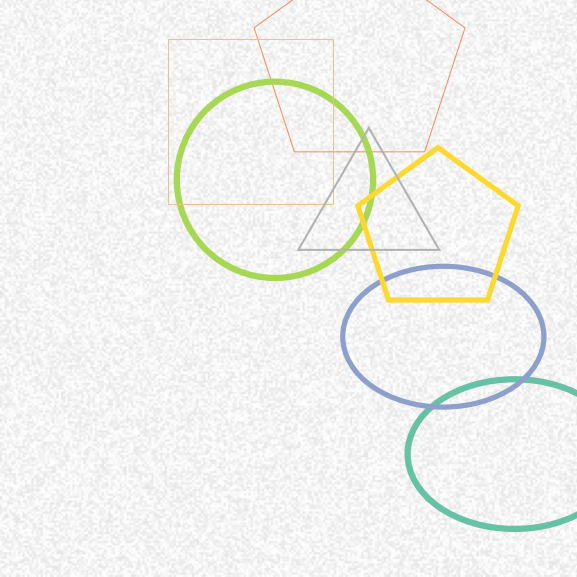[{"shape": "oval", "thickness": 3, "radius": 0.93, "center": [0.891, 0.213]}, {"shape": "pentagon", "thickness": 0.5, "radius": 0.96, "center": [0.623, 0.892]}, {"shape": "oval", "thickness": 2.5, "radius": 0.87, "center": [0.768, 0.416]}, {"shape": "circle", "thickness": 3, "radius": 0.85, "center": [0.476, 0.688]}, {"shape": "pentagon", "thickness": 2.5, "radius": 0.73, "center": [0.758, 0.598]}, {"shape": "square", "thickness": 0.5, "radius": 0.72, "center": [0.433, 0.789]}, {"shape": "triangle", "thickness": 1, "radius": 0.7, "center": [0.639, 0.637]}]